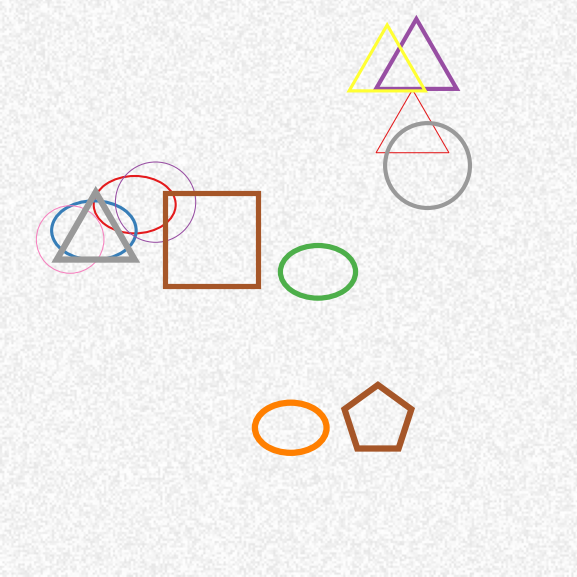[{"shape": "oval", "thickness": 1, "radius": 0.35, "center": [0.233, 0.645]}, {"shape": "triangle", "thickness": 0.5, "radius": 0.36, "center": [0.714, 0.771]}, {"shape": "oval", "thickness": 1.5, "radius": 0.37, "center": [0.163, 0.6]}, {"shape": "oval", "thickness": 2.5, "radius": 0.33, "center": [0.551, 0.528]}, {"shape": "triangle", "thickness": 2, "radius": 0.4, "center": [0.721, 0.886]}, {"shape": "circle", "thickness": 0.5, "radius": 0.35, "center": [0.269, 0.649]}, {"shape": "oval", "thickness": 3, "radius": 0.31, "center": [0.503, 0.258]}, {"shape": "triangle", "thickness": 1.5, "radius": 0.38, "center": [0.67, 0.88]}, {"shape": "square", "thickness": 2.5, "radius": 0.4, "center": [0.367, 0.585]}, {"shape": "pentagon", "thickness": 3, "radius": 0.3, "center": [0.654, 0.272]}, {"shape": "circle", "thickness": 0.5, "radius": 0.29, "center": [0.121, 0.584]}, {"shape": "circle", "thickness": 2, "radius": 0.37, "center": [0.74, 0.712]}, {"shape": "triangle", "thickness": 3, "radius": 0.39, "center": [0.166, 0.589]}]